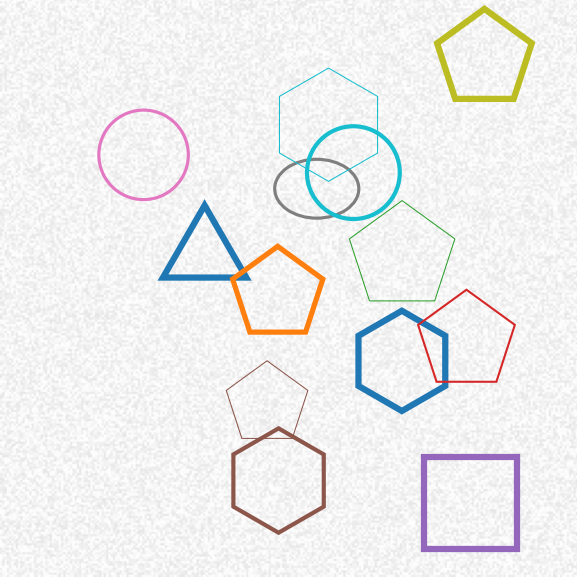[{"shape": "triangle", "thickness": 3, "radius": 0.42, "center": [0.354, 0.56]}, {"shape": "hexagon", "thickness": 3, "radius": 0.43, "center": [0.696, 0.374]}, {"shape": "pentagon", "thickness": 2.5, "radius": 0.41, "center": [0.481, 0.49]}, {"shape": "pentagon", "thickness": 0.5, "radius": 0.48, "center": [0.696, 0.556]}, {"shape": "pentagon", "thickness": 1, "radius": 0.44, "center": [0.808, 0.409]}, {"shape": "square", "thickness": 3, "radius": 0.4, "center": [0.815, 0.128]}, {"shape": "pentagon", "thickness": 0.5, "radius": 0.37, "center": [0.462, 0.3]}, {"shape": "hexagon", "thickness": 2, "radius": 0.45, "center": [0.482, 0.167]}, {"shape": "circle", "thickness": 1.5, "radius": 0.39, "center": [0.249, 0.731]}, {"shape": "oval", "thickness": 1.5, "radius": 0.36, "center": [0.549, 0.672]}, {"shape": "pentagon", "thickness": 3, "radius": 0.43, "center": [0.839, 0.898]}, {"shape": "circle", "thickness": 2, "radius": 0.4, "center": [0.612, 0.7]}, {"shape": "hexagon", "thickness": 0.5, "radius": 0.49, "center": [0.569, 0.783]}]